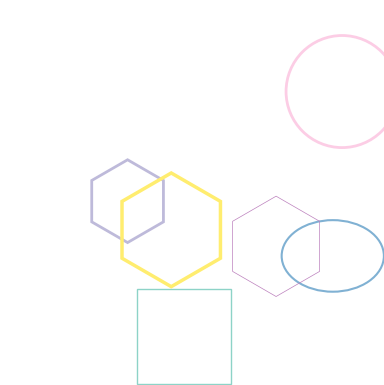[{"shape": "square", "thickness": 1, "radius": 0.61, "center": [0.478, 0.126]}, {"shape": "hexagon", "thickness": 2, "radius": 0.54, "center": [0.331, 0.477]}, {"shape": "oval", "thickness": 1.5, "radius": 0.66, "center": [0.864, 0.335]}, {"shape": "circle", "thickness": 2, "radius": 0.73, "center": [0.889, 0.762]}, {"shape": "hexagon", "thickness": 0.5, "radius": 0.65, "center": [0.717, 0.36]}, {"shape": "hexagon", "thickness": 2.5, "radius": 0.74, "center": [0.445, 0.403]}]